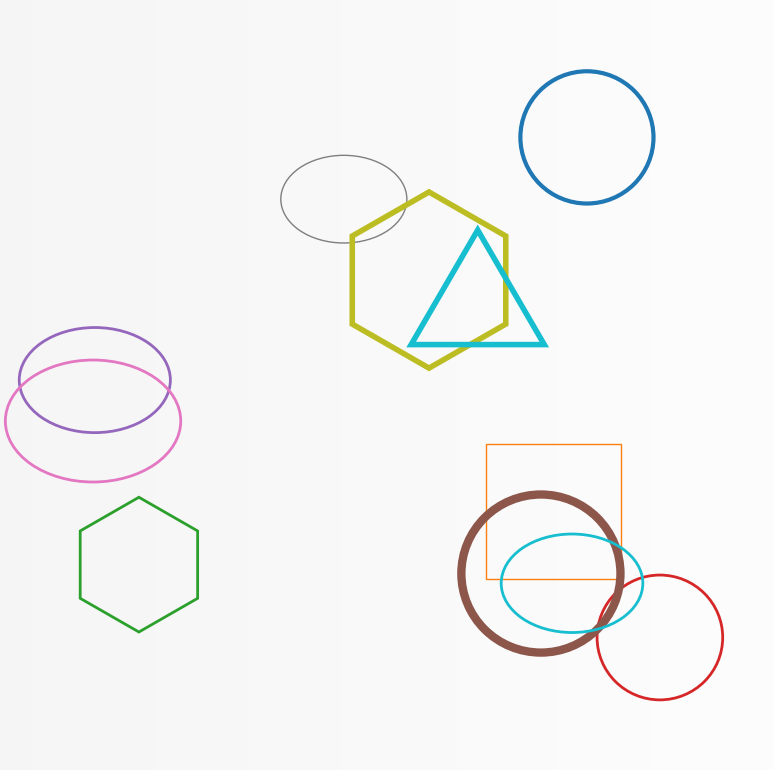[{"shape": "circle", "thickness": 1.5, "radius": 0.43, "center": [0.757, 0.822]}, {"shape": "square", "thickness": 0.5, "radius": 0.44, "center": [0.714, 0.335]}, {"shape": "hexagon", "thickness": 1, "radius": 0.44, "center": [0.179, 0.267]}, {"shape": "circle", "thickness": 1, "radius": 0.41, "center": [0.851, 0.172]}, {"shape": "oval", "thickness": 1, "radius": 0.49, "center": [0.122, 0.506]}, {"shape": "circle", "thickness": 3, "radius": 0.51, "center": [0.698, 0.255]}, {"shape": "oval", "thickness": 1, "radius": 0.57, "center": [0.12, 0.453]}, {"shape": "oval", "thickness": 0.5, "radius": 0.41, "center": [0.444, 0.741]}, {"shape": "hexagon", "thickness": 2, "radius": 0.57, "center": [0.554, 0.636]}, {"shape": "oval", "thickness": 1, "radius": 0.46, "center": [0.738, 0.243]}, {"shape": "triangle", "thickness": 2, "radius": 0.5, "center": [0.616, 0.602]}]